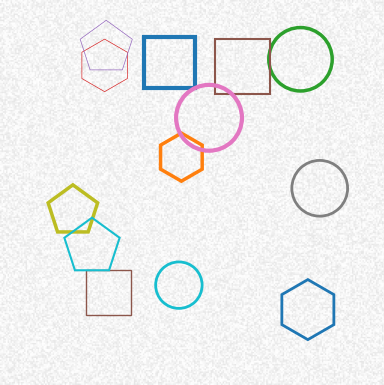[{"shape": "square", "thickness": 3, "radius": 0.33, "center": [0.441, 0.838]}, {"shape": "hexagon", "thickness": 2, "radius": 0.39, "center": [0.8, 0.196]}, {"shape": "hexagon", "thickness": 2.5, "radius": 0.31, "center": [0.471, 0.592]}, {"shape": "circle", "thickness": 2.5, "radius": 0.41, "center": [0.78, 0.846]}, {"shape": "hexagon", "thickness": 0.5, "radius": 0.34, "center": [0.272, 0.83]}, {"shape": "pentagon", "thickness": 0.5, "radius": 0.36, "center": [0.276, 0.876]}, {"shape": "square", "thickness": 1.5, "radius": 0.36, "center": [0.63, 0.828]}, {"shape": "square", "thickness": 1, "radius": 0.29, "center": [0.282, 0.24]}, {"shape": "circle", "thickness": 3, "radius": 0.43, "center": [0.543, 0.694]}, {"shape": "circle", "thickness": 2, "radius": 0.36, "center": [0.83, 0.511]}, {"shape": "pentagon", "thickness": 2.5, "radius": 0.34, "center": [0.189, 0.452]}, {"shape": "pentagon", "thickness": 1.5, "radius": 0.38, "center": [0.239, 0.359]}, {"shape": "circle", "thickness": 2, "radius": 0.3, "center": [0.465, 0.259]}]